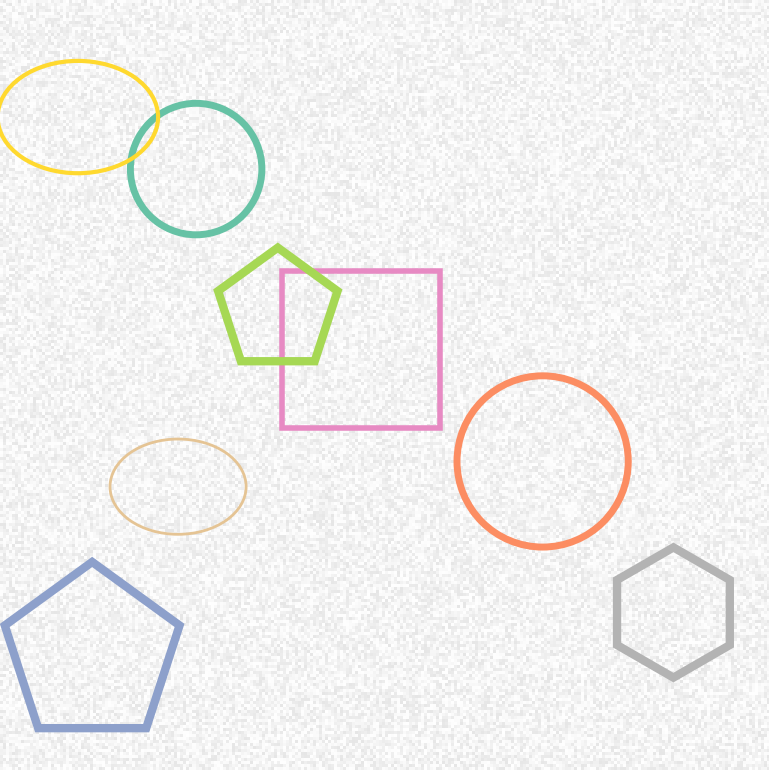[{"shape": "circle", "thickness": 2.5, "radius": 0.43, "center": [0.255, 0.78]}, {"shape": "circle", "thickness": 2.5, "radius": 0.56, "center": [0.705, 0.401]}, {"shape": "pentagon", "thickness": 3, "radius": 0.6, "center": [0.12, 0.151]}, {"shape": "square", "thickness": 2, "radius": 0.51, "center": [0.469, 0.546]}, {"shape": "pentagon", "thickness": 3, "radius": 0.41, "center": [0.361, 0.597]}, {"shape": "oval", "thickness": 1.5, "radius": 0.52, "center": [0.101, 0.848]}, {"shape": "oval", "thickness": 1, "radius": 0.44, "center": [0.231, 0.368]}, {"shape": "hexagon", "thickness": 3, "radius": 0.42, "center": [0.875, 0.205]}]